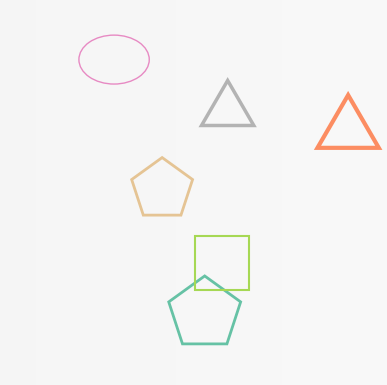[{"shape": "pentagon", "thickness": 2, "radius": 0.49, "center": [0.528, 0.186]}, {"shape": "triangle", "thickness": 3, "radius": 0.46, "center": [0.898, 0.662]}, {"shape": "oval", "thickness": 1, "radius": 0.45, "center": [0.294, 0.845]}, {"shape": "square", "thickness": 1.5, "radius": 0.35, "center": [0.573, 0.316]}, {"shape": "pentagon", "thickness": 2, "radius": 0.41, "center": [0.418, 0.508]}, {"shape": "triangle", "thickness": 2.5, "radius": 0.39, "center": [0.588, 0.713]}]